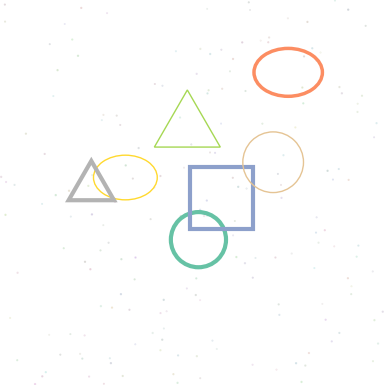[{"shape": "circle", "thickness": 3, "radius": 0.36, "center": [0.515, 0.377]}, {"shape": "oval", "thickness": 2.5, "radius": 0.44, "center": [0.749, 0.812]}, {"shape": "square", "thickness": 3, "radius": 0.4, "center": [0.575, 0.486]}, {"shape": "triangle", "thickness": 1, "radius": 0.49, "center": [0.487, 0.667]}, {"shape": "oval", "thickness": 1, "radius": 0.41, "center": [0.326, 0.539]}, {"shape": "circle", "thickness": 1, "radius": 0.39, "center": [0.709, 0.579]}, {"shape": "triangle", "thickness": 3, "radius": 0.34, "center": [0.237, 0.514]}]